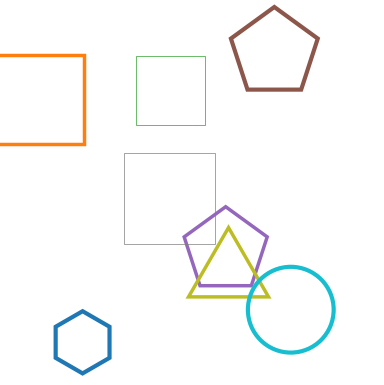[{"shape": "hexagon", "thickness": 3, "radius": 0.4, "center": [0.215, 0.111]}, {"shape": "square", "thickness": 2.5, "radius": 0.57, "center": [0.102, 0.741]}, {"shape": "square", "thickness": 0.5, "radius": 0.45, "center": [0.443, 0.765]}, {"shape": "pentagon", "thickness": 2.5, "radius": 0.57, "center": [0.586, 0.35]}, {"shape": "pentagon", "thickness": 3, "radius": 0.59, "center": [0.713, 0.863]}, {"shape": "square", "thickness": 0.5, "radius": 0.59, "center": [0.441, 0.485]}, {"shape": "triangle", "thickness": 2.5, "radius": 0.6, "center": [0.594, 0.289]}, {"shape": "circle", "thickness": 3, "radius": 0.56, "center": [0.755, 0.196]}]